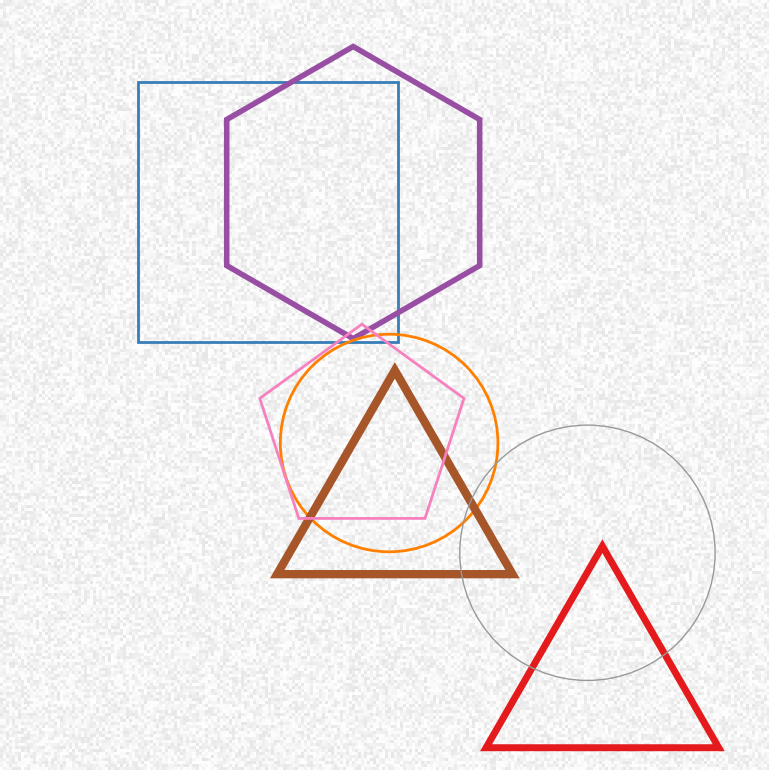[{"shape": "triangle", "thickness": 2.5, "radius": 0.87, "center": [0.782, 0.116]}, {"shape": "square", "thickness": 1, "radius": 0.84, "center": [0.348, 0.725]}, {"shape": "hexagon", "thickness": 2, "radius": 0.95, "center": [0.459, 0.75]}, {"shape": "circle", "thickness": 1, "radius": 0.71, "center": [0.505, 0.425]}, {"shape": "triangle", "thickness": 3, "radius": 0.88, "center": [0.513, 0.343]}, {"shape": "pentagon", "thickness": 1, "radius": 0.7, "center": [0.47, 0.44]}, {"shape": "circle", "thickness": 0.5, "radius": 0.83, "center": [0.763, 0.282]}]